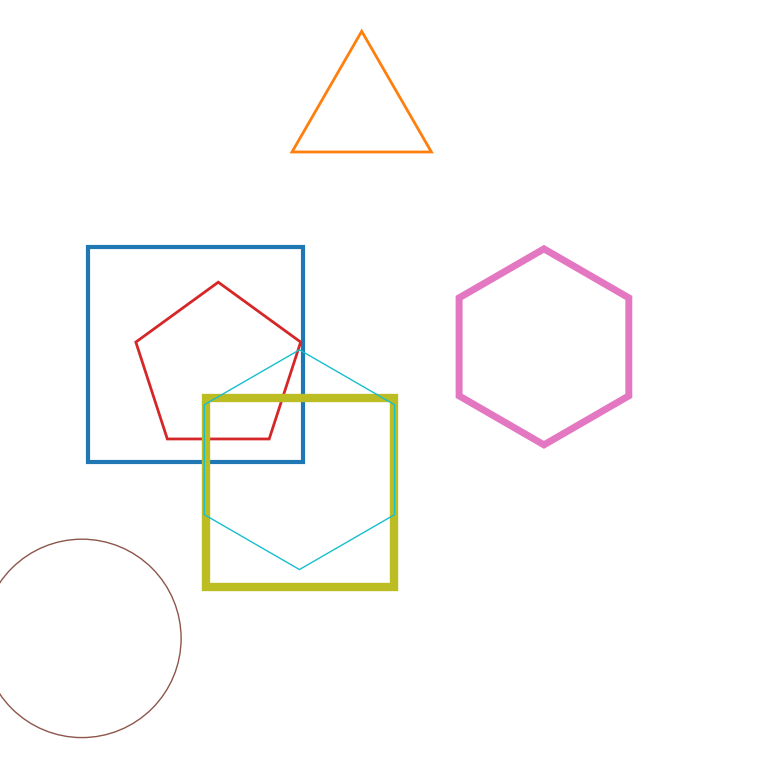[{"shape": "square", "thickness": 1.5, "radius": 0.7, "center": [0.254, 0.54]}, {"shape": "triangle", "thickness": 1, "radius": 0.52, "center": [0.47, 0.855]}, {"shape": "pentagon", "thickness": 1, "radius": 0.56, "center": [0.283, 0.521]}, {"shape": "circle", "thickness": 0.5, "radius": 0.64, "center": [0.106, 0.171]}, {"shape": "hexagon", "thickness": 2.5, "radius": 0.64, "center": [0.706, 0.55]}, {"shape": "square", "thickness": 3, "radius": 0.61, "center": [0.39, 0.36]}, {"shape": "hexagon", "thickness": 0.5, "radius": 0.71, "center": [0.389, 0.403]}]